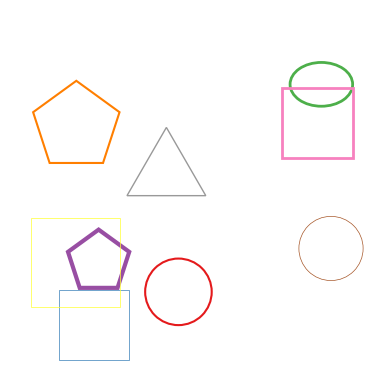[{"shape": "circle", "thickness": 1.5, "radius": 0.43, "center": [0.463, 0.242]}, {"shape": "square", "thickness": 0.5, "radius": 0.45, "center": [0.243, 0.156]}, {"shape": "oval", "thickness": 2, "radius": 0.41, "center": [0.835, 0.781]}, {"shape": "pentagon", "thickness": 3, "radius": 0.42, "center": [0.256, 0.32]}, {"shape": "pentagon", "thickness": 1.5, "radius": 0.59, "center": [0.198, 0.672]}, {"shape": "square", "thickness": 0.5, "radius": 0.58, "center": [0.197, 0.319]}, {"shape": "circle", "thickness": 0.5, "radius": 0.42, "center": [0.86, 0.355]}, {"shape": "square", "thickness": 2, "radius": 0.46, "center": [0.825, 0.68]}, {"shape": "triangle", "thickness": 1, "radius": 0.59, "center": [0.432, 0.551]}]